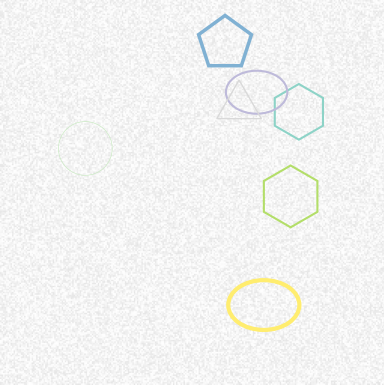[{"shape": "hexagon", "thickness": 1.5, "radius": 0.36, "center": [0.776, 0.71]}, {"shape": "oval", "thickness": 1.5, "radius": 0.4, "center": [0.667, 0.76]}, {"shape": "pentagon", "thickness": 2.5, "radius": 0.36, "center": [0.585, 0.888]}, {"shape": "hexagon", "thickness": 1.5, "radius": 0.4, "center": [0.755, 0.49]}, {"shape": "triangle", "thickness": 1, "radius": 0.33, "center": [0.621, 0.725]}, {"shape": "circle", "thickness": 0.5, "radius": 0.35, "center": [0.222, 0.614]}, {"shape": "oval", "thickness": 3, "radius": 0.46, "center": [0.685, 0.208]}]